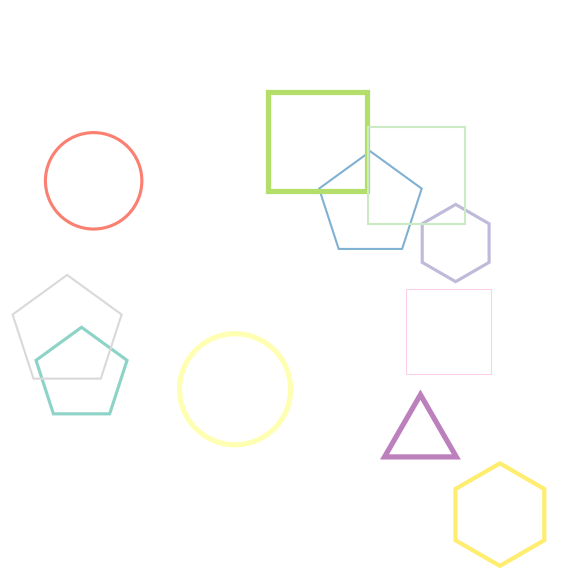[{"shape": "pentagon", "thickness": 1.5, "radius": 0.41, "center": [0.141, 0.35]}, {"shape": "circle", "thickness": 2.5, "radius": 0.48, "center": [0.407, 0.325]}, {"shape": "hexagon", "thickness": 1.5, "radius": 0.33, "center": [0.789, 0.578]}, {"shape": "circle", "thickness": 1.5, "radius": 0.42, "center": [0.162, 0.686]}, {"shape": "pentagon", "thickness": 1, "radius": 0.47, "center": [0.641, 0.644]}, {"shape": "square", "thickness": 2.5, "radius": 0.43, "center": [0.549, 0.754]}, {"shape": "square", "thickness": 0.5, "radius": 0.37, "center": [0.776, 0.425]}, {"shape": "pentagon", "thickness": 1, "radius": 0.5, "center": [0.116, 0.424]}, {"shape": "triangle", "thickness": 2.5, "radius": 0.36, "center": [0.728, 0.244]}, {"shape": "square", "thickness": 1, "radius": 0.42, "center": [0.721, 0.695]}, {"shape": "hexagon", "thickness": 2, "radius": 0.44, "center": [0.866, 0.108]}]